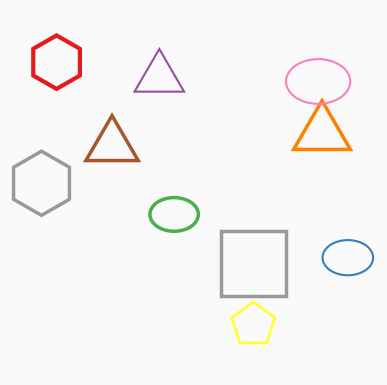[{"shape": "hexagon", "thickness": 3, "radius": 0.35, "center": [0.146, 0.839]}, {"shape": "oval", "thickness": 1.5, "radius": 0.33, "center": [0.898, 0.331]}, {"shape": "oval", "thickness": 2.5, "radius": 0.31, "center": [0.449, 0.443]}, {"shape": "triangle", "thickness": 1.5, "radius": 0.37, "center": [0.411, 0.799]}, {"shape": "triangle", "thickness": 2.5, "radius": 0.42, "center": [0.831, 0.654]}, {"shape": "pentagon", "thickness": 2, "radius": 0.29, "center": [0.654, 0.157]}, {"shape": "triangle", "thickness": 2.5, "radius": 0.39, "center": [0.289, 0.622]}, {"shape": "oval", "thickness": 1.5, "radius": 0.41, "center": [0.821, 0.788]}, {"shape": "square", "thickness": 2.5, "radius": 0.42, "center": [0.655, 0.317]}, {"shape": "hexagon", "thickness": 2.5, "radius": 0.42, "center": [0.107, 0.524]}]